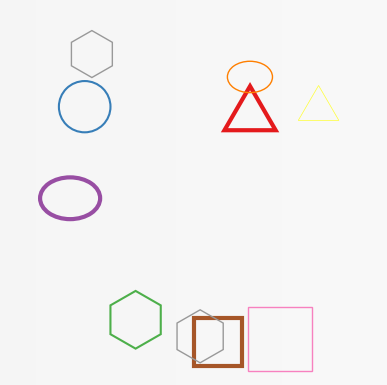[{"shape": "triangle", "thickness": 3, "radius": 0.38, "center": [0.645, 0.7]}, {"shape": "circle", "thickness": 1.5, "radius": 0.33, "center": [0.219, 0.723]}, {"shape": "hexagon", "thickness": 1.5, "radius": 0.37, "center": [0.35, 0.169]}, {"shape": "oval", "thickness": 3, "radius": 0.39, "center": [0.181, 0.485]}, {"shape": "oval", "thickness": 1, "radius": 0.29, "center": [0.645, 0.8]}, {"shape": "triangle", "thickness": 0.5, "radius": 0.3, "center": [0.822, 0.717]}, {"shape": "square", "thickness": 3, "radius": 0.31, "center": [0.562, 0.112]}, {"shape": "square", "thickness": 1, "radius": 0.41, "center": [0.723, 0.119]}, {"shape": "hexagon", "thickness": 1, "radius": 0.34, "center": [0.516, 0.126]}, {"shape": "hexagon", "thickness": 1, "radius": 0.3, "center": [0.237, 0.86]}]